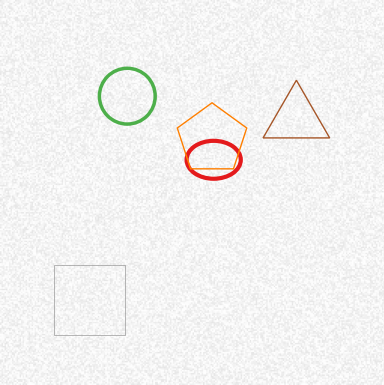[{"shape": "oval", "thickness": 3, "radius": 0.35, "center": [0.555, 0.585]}, {"shape": "circle", "thickness": 2.5, "radius": 0.36, "center": [0.331, 0.75]}, {"shape": "pentagon", "thickness": 1, "radius": 0.47, "center": [0.551, 0.638]}, {"shape": "triangle", "thickness": 1, "radius": 0.5, "center": [0.77, 0.692]}, {"shape": "square", "thickness": 0.5, "radius": 0.46, "center": [0.233, 0.221]}]